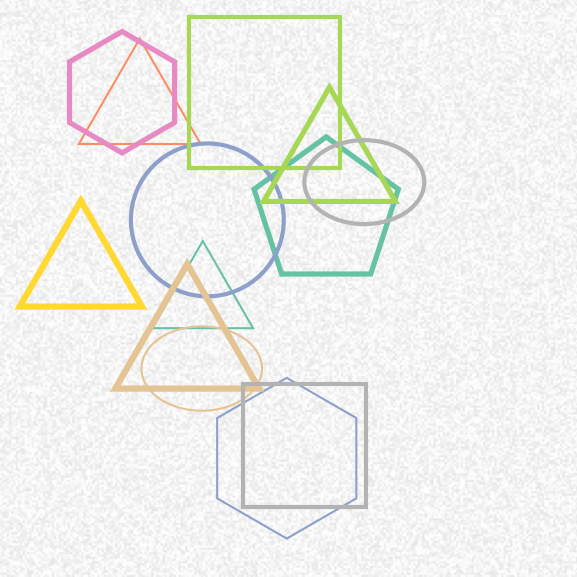[{"shape": "triangle", "thickness": 1, "radius": 0.5, "center": [0.351, 0.481]}, {"shape": "pentagon", "thickness": 2.5, "radius": 0.66, "center": [0.565, 0.631]}, {"shape": "triangle", "thickness": 1, "radius": 0.61, "center": [0.242, 0.811]}, {"shape": "hexagon", "thickness": 1, "radius": 0.7, "center": [0.497, 0.206]}, {"shape": "circle", "thickness": 2, "radius": 0.66, "center": [0.359, 0.618]}, {"shape": "hexagon", "thickness": 2.5, "radius": 0.53, "center": [0.211, 0.839]}, {"shape": "triangle", "thickness": 2.5, "radius": 0.66, "center": [0.571, 0.716]}, {"shape": "square", "thickness": 2, "radius": 0.65, "center": [0.458, 0.839]}, {"shape": "triangle", "thickness": 3, "radius": 0.61, "center": [0.14, 0.529]}, {"shape": "oval", "thickness": 1, "radius": 0.52, "center": [0.349, 0.361]}, {"shape": "triangle", "thickness": 3, "radius": 0.72, "center": [0.324, 0.398]}, {"shape": "oval", "thickness": 2, "radius": 0.52, "center": [0.631, 0.684]}, {"shape": "square", "thickness": 2, "radius": 0.53, "center": [0.527, 0.228]}]